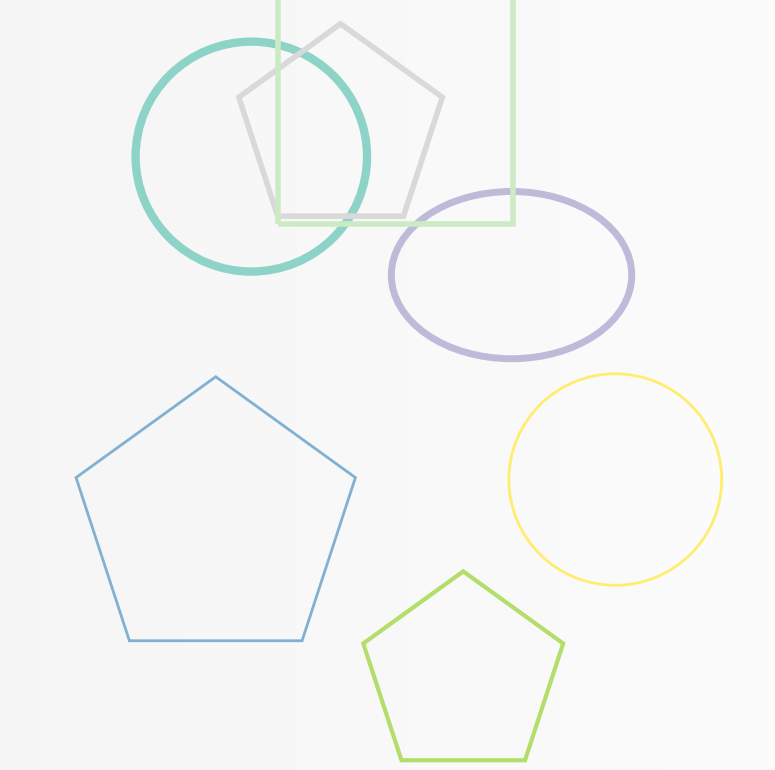[{"shape": "circle", "thickness": 3, "radius": 0.75, "center": [0.324, 0.797]}, {"shape": "oval", "thickness": 2.5, "radius": 0.78, "center": [0.66, 0.643]}, {"shape": "pentagon", "thickness": 1, "radius": 0.95, "center": [0.278, 0.321]}, {"shape": "pentagon", "thickness": 1.5, "radius": 0.68, "center": [0.598, 0.122]}, {"shape": "pentagon", "thickness": 2, "radius": 0.69, "center": [0.439, 0.831]}, {"shape": "square", "thickness": 2, "radius": 0.76, "center": [0.51, 0.86]}, {"shape": "circle", "thickness": 1, "radius": 0.69, "center": [0.794, 0.377]}]